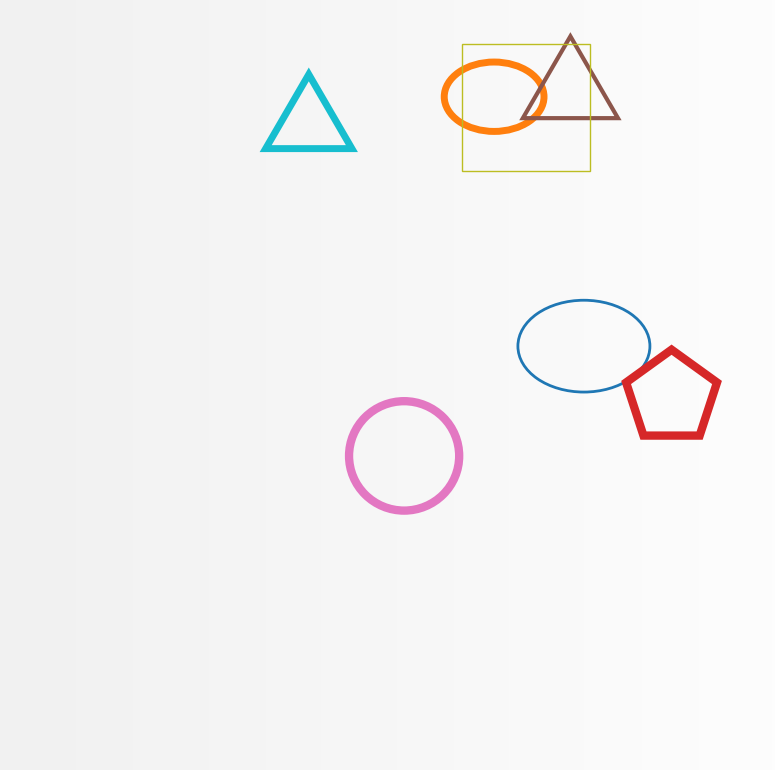[{"shape": "oval", "thickness": 1, "radius": 0.43, "center": [0.753, 0.55]}, {"shape": "oval", "thickness": 2.5, "radius": 0.32, "center": [0.638, 0.874]}, {"shape": "pentagon", "thickness": 3, "radius": 0.31, "center": [0.867, 0.484]}, {"shape": "triangle", "thickness": 1.5, "radius": 0.35, "center": [0.736, 0.882]}, {"shape": "circle", "thickness": 3, "radius": 0.36, "center": [0.521, 0.408]}, {"shape": "square", "thickness": 0.5, "radius": 0.41, "center": [0.678, 0.86]}, {"shape": "triangle", "thickness": 2.5, "radius": 0.32, "center": [0.398, 0.839]}]